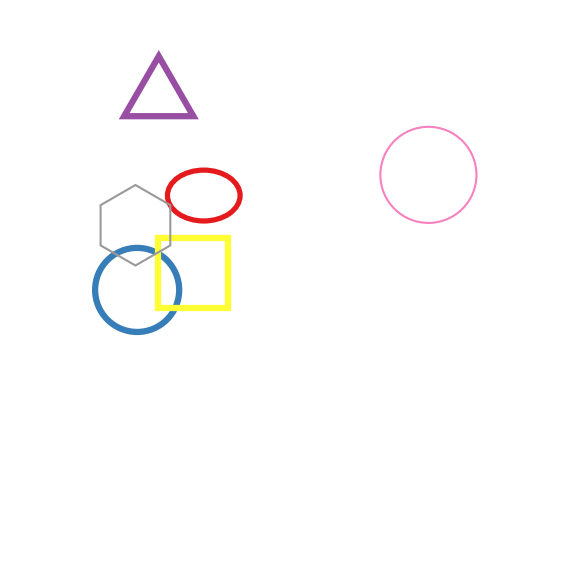[{"shape": "oval", "thickness": 2.5, "radius": 0.31, "center": [0.353, 0.661]}, {"shape": "circle", "thickness": 3, "radius": 0.36, "center": [0.237, 0.497]}, {"shape": "triangle", "thickness": 3, "radius": 0.35, "center": [0.275, 0.833]}, {"shape": "square", "thickness": 3, "radius": 0.3, "center": [0.334, 0.526]}, {"shape": "circle", "thickness": 1, "radius": 0.42, "center": [0.742, 0.696]}, {"shape": "hexagon", "thickness": 1, "radius": 0.35, "center": [0.235, 0.609]}]